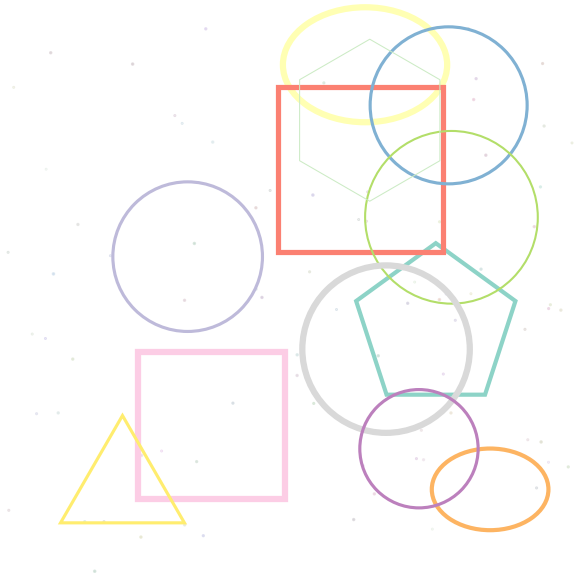[{"shape": "pentagon", "thickness": 2, "radius": 0.73, "center": [0.755, 0.433]}, {"shape": "oval", "thickness": 3, "radius": 0.71, "center": [0.632, 0.887]}, {"shape": "circle", "thickness": 1.5, "radius": 0.65, "center": [0.325, 0.555]}, {"shape": "square", "thickness": 2.5, "radius": 0.71, "center": [0.624, 0.705]}, {"shape": "circle", "thickness": 1.5, "radius": 0.68, "center": [0.777, 0.817]}, {"shape": "oval", "thickness": 2, "radius": 0.5, "center": [0.849, 0.152]}, {"shape": "circle", "thickness": 1, "radius": 0.75, "center": [0.782, 0.623]}, {"shape": "square", "thickness": 3, "radius": 0.64, "center": [0.367, 0.263]}, {"shape": "circle", "thickness": 3, "radius": 0.72, "center": [0.669, 0.395]}, {"shape": "circle", "thickness": 1.5, "radius": 0.51, "center": [0.725, 0.222]}, {"shape": "hexagon", "thickness": 0.5, "radius": 0.7, "center": [0.64, 0.791]}, {"shape": "triangle", "thickness": 1.5, "radius": 0.62, "center": [0.212, 0.156]}]